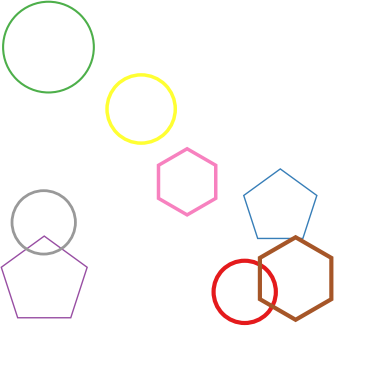[{"shape": "circle", "thickness": 3, "radius": 0.4, "center": [0.636, 0.242]}, {"shape": "pentagon", "thickness": 1, "radius": 0.5, "center": [0.728, 0.461]}, {"shape": "circle", "thickness": 1.5, "radius": 0.59, "center": [0.126, 0.878]}, {"shape": "pentagon", "thickness": 1, "radius": 0.59, "center": [0.115, 0.27]}, {"shape": "circle", "thickness": 2.5, "radius": 0.44, "center": [0.367, 0.717]}, {"shape": "hexagon", "thickness": 3, "radius": 0.54, "center": [0.768, 0.277]}, {"shape": "hexagon", "thickness": 2.5, "radius": 0.43, "center": [0.486, 0.528]}, {"shape": "circle", "thickness": 2, "radius": 0.41, "center": [0.114, 0.422]}]